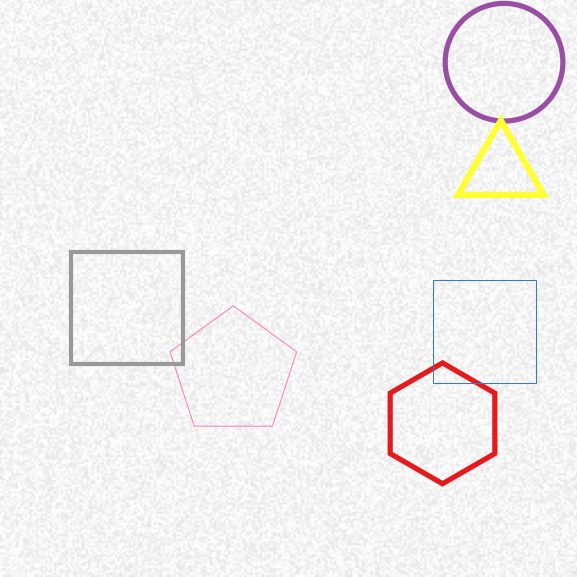[{"shape": "hexagon", "thickness": 2.5, "radius": 0.52, "center": [0.766, 0.266]}, {"shape": "square", "thickness": 0.5, "radius": 0.44, "center": [0.839, 0.425]}, {"shape": "circle", "thickness": 2.5, "radius": 0.51, "center": [0.873, 0.891]}, {"shape": "triangle", "thickness": 3, "radius": 0.43, "center": [0.867, 0.705]}, {"shape": "pentagon", "thickness": 0.5, "radius": 0.58, "center": [0.404, 0.354]}, {"shape": "square", "thickness": 2, "radius": 0.48, "center": [0.22, 0.466]}]